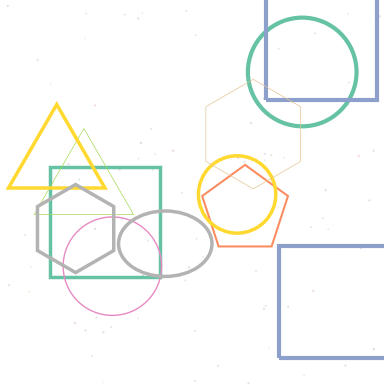[{"shape": "square", "thickness": 2.5, "radius": 0.72, "center": [0.273, 0.424]}, {"shape": "circle", "thickness": 3, "radius": 0.71, "center": [0.785, 0.813]}, {"shape": "pentagon", "thickness": 1.5, "radius": 0.59, "center": [0.637, 0.455]}, {"shape": "square", "thickness": 3, "radius": 0.72, "center": [0.834, 0.883]}, {"shape": "square", "thickness": 3, "radius": 0.73, "center": [0.872, 0.216]}, {"shape": "circle", "thickness": 1, "radius": 0.64, "center": [0.292, 0.309]}, {"shape": "triangle", "thickness": 0.5, "radius": 0.74, "center": [0.218, 0.517]}, {"shape": "triangle", "thickness": 2.5, "radius": 0.72, "center": [0.147, 0.584]}, {"shape": "circle", "thickness": 2.5, "radius": 0.5, "center": [0.616, 0.495]}, {"shape": "hexagon", "thickness": 0.5, "radius": 0.71, "center": [0.658, 0.652]}, {"shape": "hexagon", "thickness": 2.5, "radius": 0.57, "center": [0.196, 0.406]}, {"shape": "oval", "thickness": 2.5, "radius": 0.61, "center": [0.429, 0.367]}]